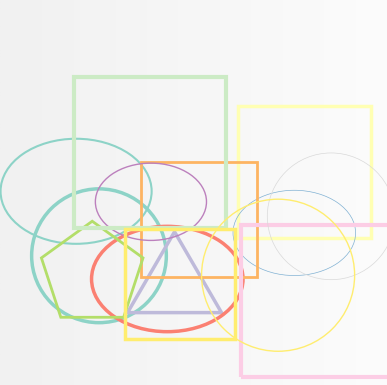[{"shape": "oval", "thickness": 1.5, "radius": 0.97, "center": [0.196, 0.503]}, {"shape": "circle", "thickness": 2.5, "radius": 0.87, "center": [0.255, 0.336]}, {"shape": "square", "thickness": 2.5, "radius": 0.86, "center": [0.786, 0.553]}, {"shape": "triangle", "thickness": 2.5, "radius": 0.7, "center": [0.45, 0.258]}, {"shape": "oval", "thickness": 2.5, "radius": 0.98, "center": [0.432, 0.275]}, {"shape": "oval", "thickness": 0.5, "radius": 0.79, "center": [0.76, 0.395]}, {"shape": "square", "thickness": 2, "radius": 0.75, "center": [0.512, 0.43]}, {"shape": "pentagon", "thickness": 2, "radius": 0.69, "center": [0.238, 0.287]}, {"shape": "square", "thickness": 3, "radius": 0.99, "center": [0.82, 0.219]}, {"shape": "circle", "thickness": 0.5, "radius": 0.82, "center": [0.854, 0.438]}, {"shape": "oval", "thickness": 1, "radius": 0.72, "center": [0.389, 0.476]}, {"shape": "square", "thickness": 3, "radius": 0.98, "center": [0.387, 0.605]}, {"shape": "square", "thickness": 2.5, "radius": 0.71, "center": [0.464, 0.262]}, {"shape": "circle", "thickness": 1, "radius": 0.99, "center": [0.718, 0.285]}]